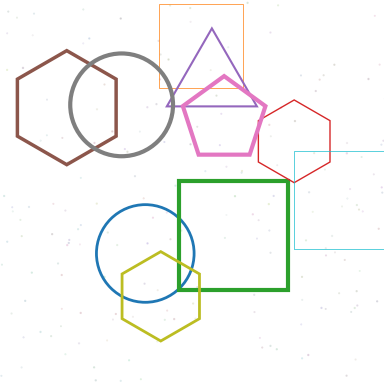[{"shape": "circle", "thickness": 2, "radius": 0.63, "center": [0.377, 0.342]}, {"shape": "square", "thickness": 0.5, "radius": 0.55, "center": [0.523, 0.881]}, {"shape": "square", "thickness": 3, "radius": 0.7, "center": [0.606, 0.389]}, {"shape": "hexagon", "thickness": 1, "radius": 0.54, "center": [0.764, 0.633]}, {"shape": "triangle", "thickness": 1.5, "radius": 0.68, "center": [0.55, 0.791]}, {"shape": "hexagon", "thickness": 2.5, "radius": 0.74, "center": [0.173, 0.72]}, {"shape": "pentagon", "thickness": 3, "radius": 0.56, "center": [0.582, 0.69]}, {"shape": "circle", "thickness": 3, "radius": 0.67, "center": [0.316, 0.728]}, {"shape": "hexagon", "thickness": 2, "radius": 0.58, "center": [0.418, 0.23]}, {"shape": "square", "thickness": 0.5, "radius": 0.64, "center": [0.892, 0.48]}]